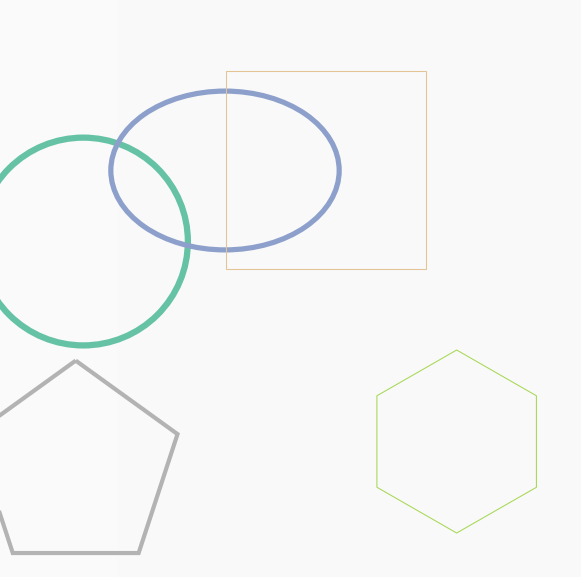[{"shape": "circle", "thickness": 3, "radius": 0.9, "center": [0.143, 0.581]}, {"shape": "oval", "thickness": 2.5, "radius": 0.98, "center": [0.387, 0.704]}, {"shape": "hexagon", "thickness": 0.5, "radius": 0.79, "center": [0.786, 0.235]}, {"shape": "square", "thickness": 0.5, "radius": 0.86, "center": [0.561, 0.705]}, {"shape": "pentagon", "thickness": 2, "radius": 0.92, "center": [0.13, 0.191]}]